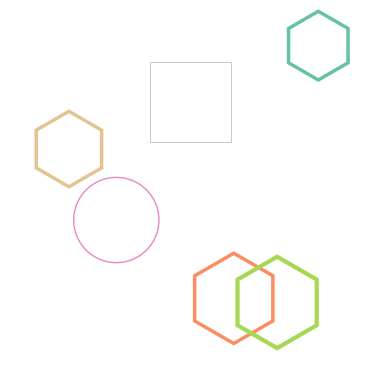[{"shape": "hexagon", "thickness": 2.5, "radius": 0.45, "center": [0.827, 0.881]}, {"shape": "hexagon", "thickness": 2.5, "radius": 0.59, "center": [0.607, 0.225]}, {"shape": "circle", "thickness": 1, "radius": 0.55, "center": [0.302, 0.429]}, {"shape": "hexagon", "thickness": 3, "radius": 0.59, "center": [0.72, 0.214]}, {"shape": "hexagon", "thickness": 2.5, "radius": 0.49, "center": [0.179, 0.613]}, {"shape": "square", "thickness": 0.5, "radius": 0.53, "center": [0.494, 0.735]}]